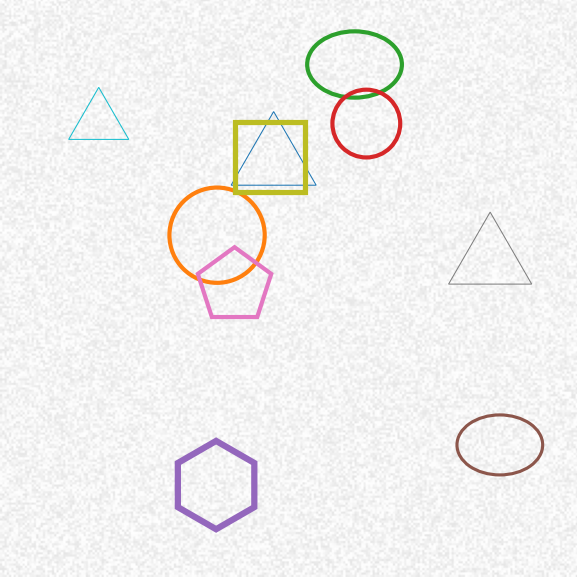[{"shape": "triangle", "thickness": 0.5, "radius": 0.43, "center": [0.474, 0.721]}, {"shape": "circle", "thickness": 2, "radius": 0.41, "center": [0.376, 0.592]}, {"shape": "oval", "thickness": 2, "radius": 0.41, "center": [0.614, 0.887]}, {"shape": "circle", "thickness": 2, "radius": 0.29, "center": [0.634, 0.785]}, {"shape": "hexagon", "thickness": 3, "radius": 0.38, "center": [0.374, 0.159]}, {"shape": "oval", "thickness": 1.5, "radius": 0.37, "center": [0.865, 0.229]}, {"shape": "pentagon", "thickness": 2, "radius": 0.33, "center": [0.406, 0.504]}, {"shape": "triangle", "thickness": 0.5, "radius": 0.42, "center": [0.849, 0.549]}, {"shape": "square", "thickness": 2.5, "radius": 0.3, "center": [0.468, 0.727]}, {"shape": "triangle", "thickness": 0.5, "radius": 0.3, "center": [0.171, 0.788]}]